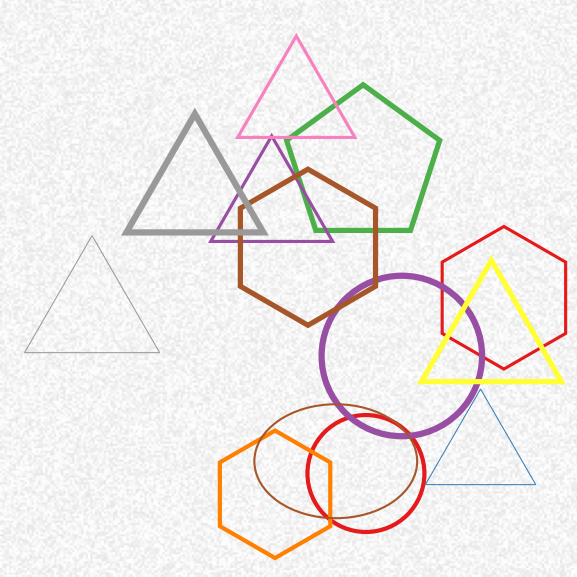[{"shape": "hexagon", "thickness": 1.5, "radius": 0.62, "center": [0.873, 0.484]}, {"shape": "circle", "thickness": 2, "radius": 0.51, "center": [0.634, 0.179]}, {"shape": "triangle", "thickness": 0.5, "radius": 0.55, "center": [0.832, 0.215]}, {"shape": "pentagon", "thickness": 2.5, "radius": 0.7, "center": [0.629, 0.713]}, {"shape": "triangle", "thickness": 1.5, "radius": 0.61, "center": [0.47, 0.642]}, {"shape": "circle", "thickness": 3, "radius": 0.69, "center": [0.696, 0.383]}, {"shape": "hexagon", "thickness": 2, "radius": 0.55, "center": [0.476, 0.143]}, {"shape": "triangle", "thickness": 2.5, "radius": 0.7, "center": [0.851, 0.408]}, {"shape": "oval", "thickness": 1, "radius": 0.7, "center": [0.581, 0.2]}, {"shape": "hexagon", "thickness": 2.5, "radius": 0.68, "center": [0.533, 0.571]}, {"shape": "triangle", "thickness": 1.5, "radius": 0.59, "center": [0.513, 0.82]}, {"shape": "triangle", "thickness": 0.5, "radius": 0.68, "center": [0.159, 0.456]}, {"shape": "triangle", "thickness": 3, "radius": 0.68, "center": [0.337, 0.665]}]